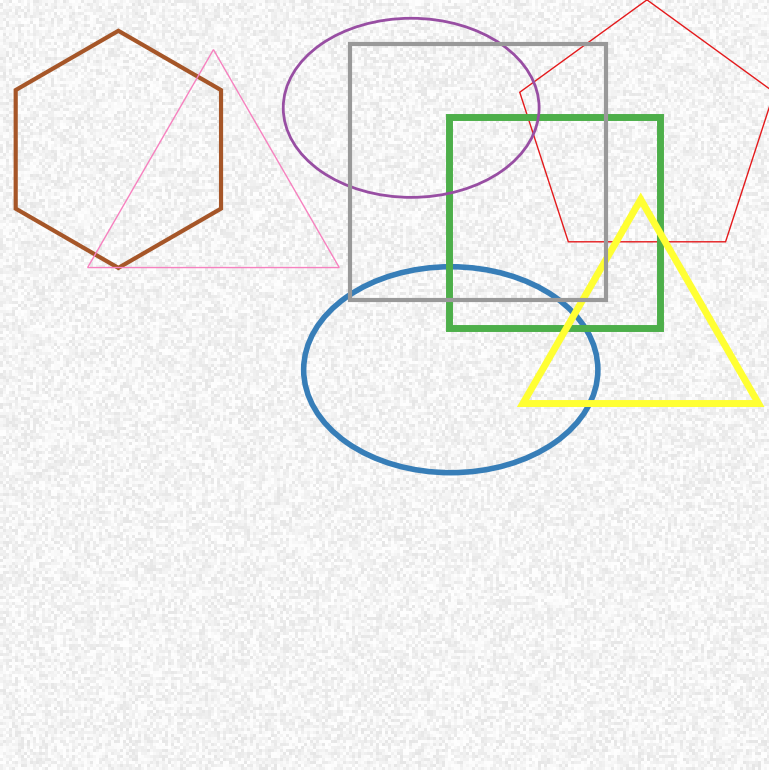[{"shape": "pentagon", "thickness": 0.5, "radius": 0.87, "center": [0.84, 0.827]}, {"shape": "oval", "thickness": 2, "radius": 0.96, "center": [0.585, 0.52]}, {"shape": "square", "thickness": 2.5, "radius": 0.69, "center": [0.721, 0.711]}, {"shape": "oval", "thickness": 1, "radius": 0.83, "center": [0.534, 0.86]}, {"shape": "triangle", "thickness": 2.5, "radius": 0.88, "center": [0.832, 0.564]}, {"shape": "hexagon", "thickness": 1.5, "radius": 0.77, "center": [0.154, 0.806]}, {"shape": "triangle", "thickness": 0.5, "radius": 0.94, "center": [0.277, 0.747]}, {"shape": "square", "thickness": 1.5, "radius": 0.83, "center": [0.621, 0.777]}]